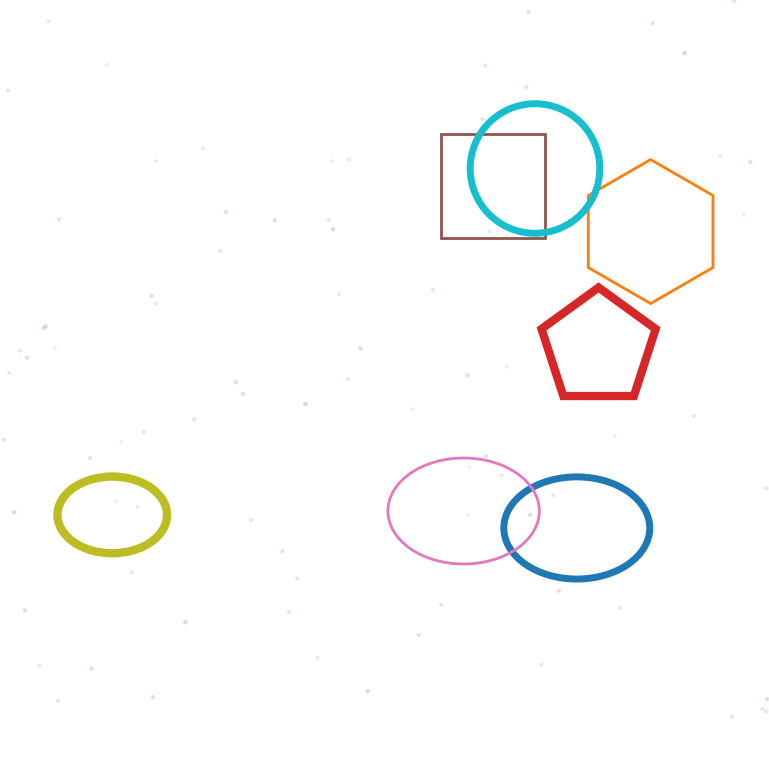[{"shape": "oval", "thickness": 2.5, "radius": 0.47, "center": [0.749, 0.314]}, {"shape": "hexagon", "thickness": 1, "radius": 0.47, "center": [0.845, 0.699]}, {"shape": "pentagon", "thickness": 3, "radius": 0.39, "center": [0.777, 0.549]}, {"shape": "square", "thickness": 1, "radius": 0.34, "center": [0.64, 0.758]}, {"shape": "oval", "thickness": 1, "radius": 0.49, "center": [0.602, 0.336]}, {"shape": "oval", "thickness": 3, "radius": 0.36, "center": [0.146, 0.331]}, {"shape": "circle", "thickness": 2.5, "radius": 0.42, "center": [0.695, 0.781]}]